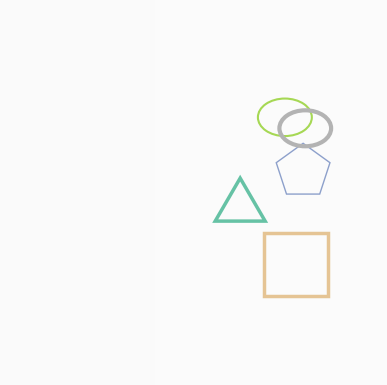[{"shape": "triangle", "thickness": 2.5, "radius": 0.37, "center": [0.62, 0.463]}, {"shape": "pentagon", "thickness": 1, "radius": 0.36, "center": [0.782, 0.555]}, {"shape": "oval", "thickness": 1.5, "radius": 0.35, "center": [0.735, 0.695]}, {"shape": "square", "thickness": 2.5, "radius": 0.41, "center": [0.764, 0.314]}, {"shape": "oval", "thickness": 3, "radius": 0.33, "center": [0.788, 0.667]}]